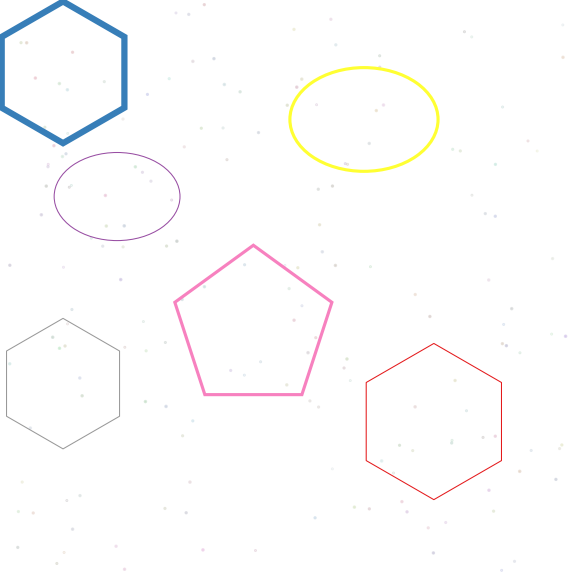[{"shape": "hexagon", "thickness": 0.5, "radius": 0.68, "center": [0.751, 0.269]}, {"shape": "hexagon", "thickness": 3, "radius": 0.61, "center": [0.109, 0.874]}, {"shape": "oval", "thickness": 0.5, "radius": 0.54, "center": [0.203, 0.659]}, {"shape": "oval", "thickness": 1.5, "radius": 0.64, "center": [0.63, 0.792]}, {"shape": "pentagon", "thickness": 1.5, "radius": 0.71, "center": [0.439, 0.431]}, {"shape": "hexagon", "thickness": 0.5, "radius": 0.56, "center": [0.109, 0.335]}]